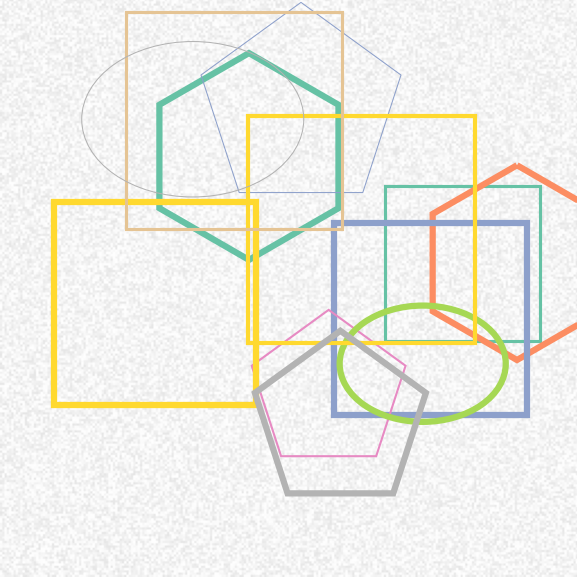[{"shape": "hexagon", "thickness": 3, "radius": 0.9, "center": [0.431, 0.728]}, {"shape": "square", "thickness": 1.5, "radius": 0.67, "center": [0.801, 0.544]}, {"shape": "hexagon", "thickness": 3, "radius": 0.84, "center": [0.895, 0.544]}, {"shape": "pentagon", "thickness": 0.5, "radius": 0.91, "center": [0.521, 0.813]}, {"shape": "square", "thickness": 3, "radius": 0.83, "center": [0.746, 0.447]}, {"shape": "pentagon", "thickness": 1, "radius": 0.7, "center": [0.569, 0.323]}, {"shape": "oval", "thickness": 3, "radius": 0.72, "center": [0.732, 0.369]}, {"shape": "square", "thickness": 2, "radius": 0.98, "center": [0.626, 0.601]}, {"shape": "square", "thickness": 3, "radius": 0.88, "center": [0.269, 0.474]}, {"shape": "square", "thickness": 1.5, "radius": 0.94, "center": [0.405, 0.79]}, {"shape": "pentagon", "thickness": 3, "radius": 0.78, "center": [0.589, 0.271]}, {"shape": "oval", "thickness": 0.5, "radius": 0.96, "center": [0.334, 0.793]}]